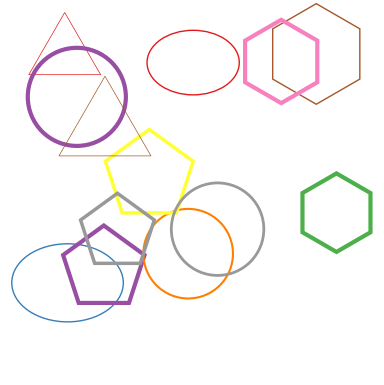[{"shape": "triangle", "thickness": 0.5, "radius": 0.54, "center": [0.168, 0.86]}, {"shape": "oval", "thickness": 1, "radius": 0.6, "center": [0.502, 0.837]}, {"shape": "oval", "thickness": 1, "radius": 0.72, "center": [0.175, 0.265]}, {"shape": "hexagon", "thickness": 3, "radius": 0.51, "center": [0.874, 0.448]}, {"shape": "circle", "thickness": 3, "radius": 0.64, "center": [0.2, 0.748]}, {"shape": "pentagon", "thickness": 3, "radius": 0.56, "center": [0.27, 0.303]}, {"shape": "circle", "thickness": 1.5, "radius": 0.58, "center": [0.489, 0.341]}, {"shape": "pentagon", "thickness": 2.5, "radius": 0.6, "center": [0.388, 0.544]}, {"shape": "hexagon", "thickness": 1, "radius": 0.65, "center": [0.821, 0.86]}, {"shape": "triangle", "thickness": 0.5, "radius": 0.69, "center": [0.273, 0.664]}, {"shape": "hexagon", "thickness": 3, "radius": 0.54, "center": [0.73, 0.84]}, {"shape": "circle", "thickness": 2, "radius": 0.6, "center": [0.565, 0.405]}, {"shape": "pentagon", "thickness": 2.5, "radius": 0.5, "center": [0.305, 0.397]}]